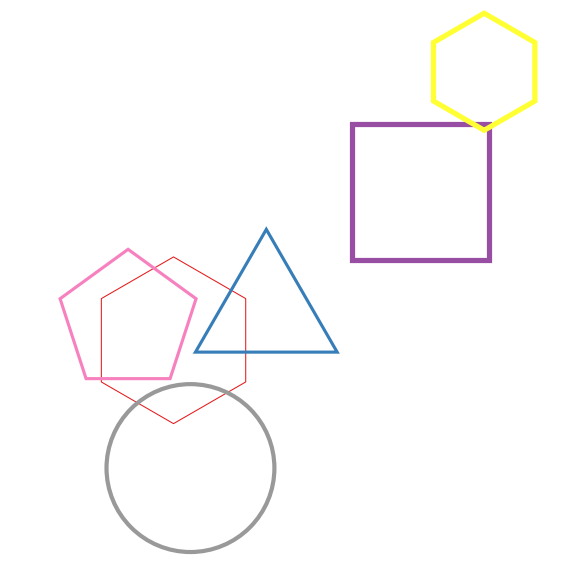[{"shape": "hexagon", "thickness": 0.5, "radius": 0.72, "center": [0.3, 0.41]}, {"shape": "triangle", "thickness": 1.5, "radius": 0.71, "center": [0.461, 0.46]}, {"shape": "square", "thickness": 2.5, "radius": 0.59, "center": [0.728, 0.666]}, {"shape": "hexagon", "thickness": 2.5, "radius": 0.51, "center": [0.838, 0.875]}, {"shape": "pentagon", "thickness": 1.5, "radius": 0.62, "center": [0.222, 0.444]}, {"shape": "circle", "thickness": 2, "radius": 0.73, "center": [0.33, 0.189]}]